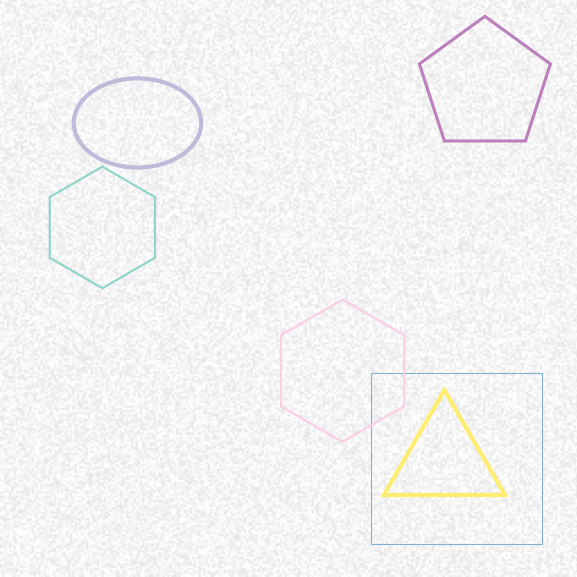[{"shape": "hexagon", "thickness": 1, "radius": 0.53, "center": [0.177, 0.605]}, {"shape": "oval", "thickness": 2, "radius": 0.55, "center": [0.238, 0.786]}, {"shape": "square", "thickness": 0.5, "radius": 0.74, "center": [0.79, 0.205]}, {"shape": "hexagon", "thickness": 1, "radius": 0.62, "center": [0.593, 0.357]}, {"shape": "pentagon", "thickness": 1.5, "radius": 0.6, "center": [0.84, 0.852]}, {"shape": "triangle", "thickness": 2, "radius": 0.61, "center": [0.77, 0.203]}]